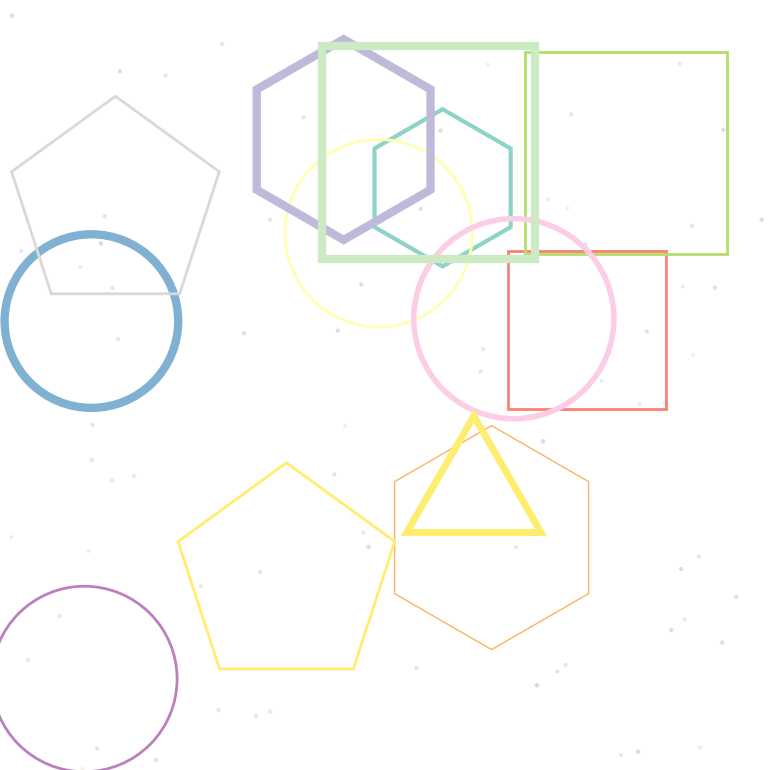[{"shape": "hexagon", "thickness": 1.5, "radius": 0.51, "center": [0.575, 0.756]}, {"shape": "circle", "thickness": 1, "radius": 0.61, "center": [0.492, 0.697]}, {"shape": "hexagon", "thickness": 3, "radius": 0.65, "center": [0.446, 0.819]}, {"shape": "square", "thickness": 1, "radius": 0.51, "center": [0.762, 0.572]}, {"shape": "circle", "thickness": 3, "radius": 0.56, "center": [0.119, 0.583]}, {"shape": "hexagon", "thickness": 0.5, "radius": 0.73, "center": [0.638, 0.302]}, {"shape": "square", "thickness": 1, "radius": 0.66, "center": [0.813, 0.802]}, {"shape": "circle", "thickness": 2, "radius": 0.65, "center": [0.667, 0.586]}, {"shape": "pentagon", "thickness": 1, "radius": 0.71, "center": [0.15, 0.733]}, {"shape": "circle", "thickness": 1, "radius": 0.6, "center": [0.11, 0.118]}, {"shape": "square", "thickness": 3, "radius": 0.69, "center": [0.557, 0.802]}, {"shape": "pentagon", "thickness": 1, "radius": 0.74, "center": [0.372, 0.251]}, {"shape": "triangle", "thickness": 2.5, "radius": 0.5, "center": [0.615, 0.359]}]